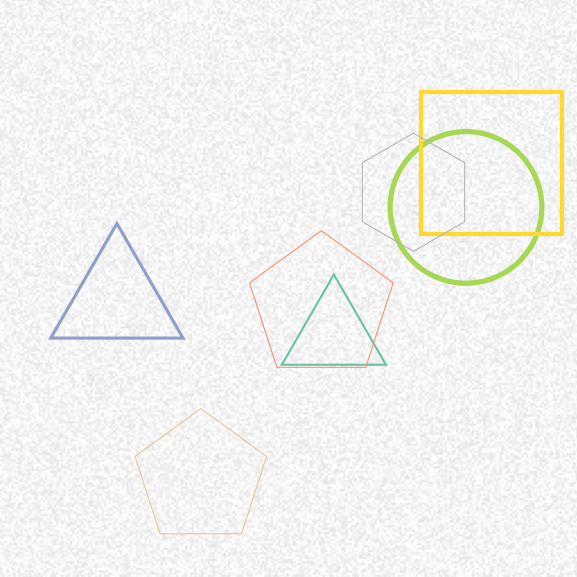[{"shape": "triangle", "thickness": 1, "radius": 0.52, "center": [0.578, 0.42]}, {"shape": "pentagon", "thickness": 0.5, "radius": 0.65, "center": [0.556, 0.469]}, {"shape": "triangle", "thickness": 1.5, "radius": 0.66, "center": [0.202, 0.48]}, {"shape": "circle", "thickness": 2.5, "radius": 0.66, "center": [0.807, 0.64]}, {"shape": "square", "thickness": 2, "radius": 0.61, "center": [0.851, 0.717]}, {"shape": "pentagon", "thickness": 0.5, "radius": 0.6, "center": [0.348, 0.172]}, {"shape": "hexagon", "thickness": 0.5, "radius": 0.51, "center": [0.716, 0.666]}]